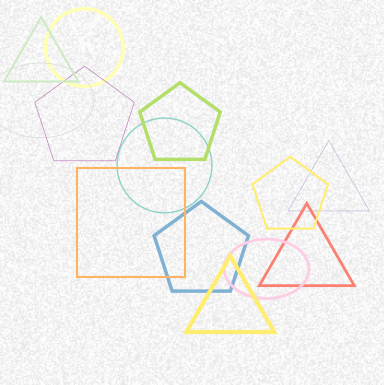[{"shape": "circle", "thickness": 1, "radius": 0.62, "center": [0.427, 0.57]}, {"shape": "circle", "thickness": 2.5, "radius": 0.5, "center": [0.219, 0.876]}, {"shape": "triangle", "thickness": 0.5, "radius": 0.61, "center": [0.854, 0.513]}, {"shape": "triangle", "thickness": 2, "radius": 0.71, "center": [0.797, 0.329]}, {"shape": "pentagon", "thickness": 2.5, "radius": 0.64, "center": [0.523, 0.348]}, {"shape": "square", "thickness": 1.5, "radius": 0.7, "center": [0.34, 0.422]}, {"shape": "pentagon", "thickness": 2.5, "radius": 0.55, "center": [0.468, 0.675]}, {"shape": "oval", "thickness": 2, "radius": 0.55, "center": [0.693, 0.302]}, {"shape": "oval", "thickness": 0.5, "radius": 0.69, "center": [0.105, 0.739]}, {"shape": "pentagon", "thickness": 0.5, "radius": 0.68, "center": [0.22, 0.692]}, {"shape": "triangle", "thickness": 1.5, "radius": 0.56, "center": [0.107, 0.844]}, {"shape": "pentagon", "thickness": 1.5, "radius": 0.52, "center": [0.754, 0.49]}, {"shape": "triangle", "thickness": 3, "radius": 0.66, "center": [0.598, 0.204]}]